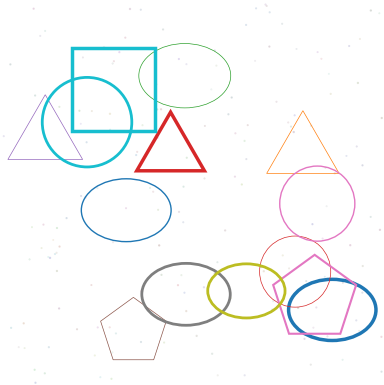[{"shape": "oval", "thickness": 2.5, "radius": 0.57, "center": [0.863, 0.195]}, {"shape": "oval", "thickness": 1, "radius": 0.58, "center": [0.328, 0.454]}, {"shape": "triangle", "thickness": 0.5, "radius": 0.54, "center": [0.787, 0.604]}, {"shape": "oval", "thickness": 0.5, "radius": 0.6, "center": [0.48, 0.803]}, {"shape": "circle", "thickness": 0.5, "radius": 0.46, "center": [0.767, 0.295]}, {"shape": "triangle", "thickness": 2.5, "radius": 0.51, "center": [0.443, 0.607]}, {"shape": "triangle", "thickness": 0.5, "radius": 0.56, "center": [0.118, 0.642]}, {"shape": "pentagon", "thickness": 0.5, "radius": 0.45, "center": [0.346, 0.138]}, {"shape": "pentagon", "thickness": 1.5, "radius": 0.57, "center": [0.817, 0.225]}, {"shape": "circle", "thickness": 1, "radius": 0.49, "center": [0.824, 0.471]}, {"shape": "oval", "thickness": 2, "radius": 0.57, "center": [0.483, 0.236]}, {"shape": "oval", "thickness": 2, "radius": 0.5, "center": [0.64, 0.244]}, {"shape": "square", "thickness": 2.5, "radius": 0.54, "center": [0.294, 0.767]}, {"shape": "circle", "thickness": 2, "radius": 0.58, "center": [0.226, 0.683]}]